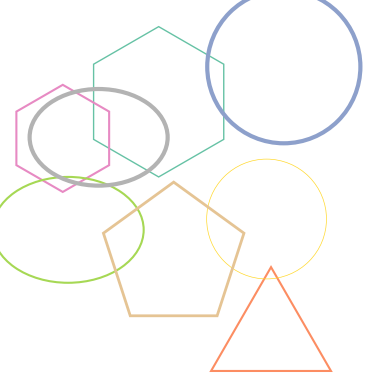[{"shape": "hexagon", "thickness": 1, "radius": 0.98, "center": [0.412, 0.736]}, {"shape": "triangle", "thickness": 1.5, "radius": 0.9, "center": [0.704, 0.126]}, {"shape": "circle", "thickness": 3, "radius": 0.99, "center": [0.737, 0.827]}, {"shape": "hexagon", "thickness": 1.5, "radius": 0.7, "center": [0.163, 0.641]}, {"shape": "oval", "thickness": 1.5, "radius": 0.98, "center": [0.177, 0.403]}, {"shape": "circle", "thickness": 0.5, "radius": 0.78, "center": [0.692, 0.431]}, {"shape": "pentagon", "thickness": 2, "radius": 0.96, "center": [0.451, 0.335]}, {"shape": "oval", "thickness": 3, "radius": 0.9, "center": [0.256, 0.643]}]